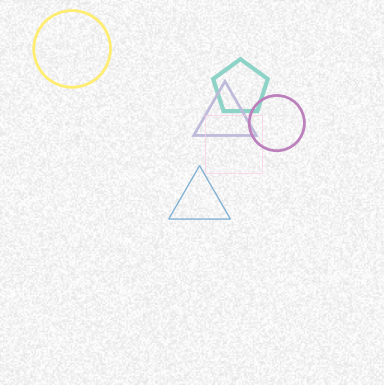[{"shape": "pentagon", "thickness": 3, "radius": 0.37, "center": [0.625, 0.772]}, {"shape": "triangle", "thickness": 2, "radius": 0.47, "center": [0.584, 0.695]}, {"shape": "triangle", "thickness": 1, "radius": 0.46, "center": [0.518, 0.477]}, {"shape": "square", "thickness": 0.5, "radius": 0.37, "center": [0.607, 0.627]}, {"shape": "circle", "thickness": 2, "radius": 0.36, "center": [0.719, 0.68]}, {"shape": "circle", "thickness": 2, "radius": 0.5, "center": [0.187, 0.873]}]